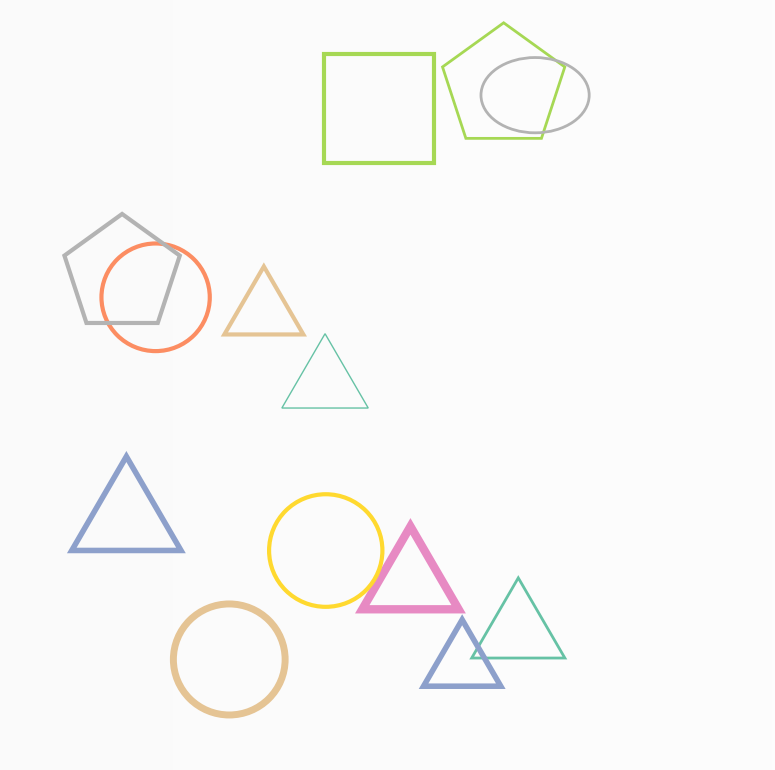[{"shape": "triangle", "thickness": 0.5, "radius": 0.32, "center": [0.419, 0.502]}, {"shape": "triangle", "thickness": 1, "radius": 0.35, "center": [0.669, 0.18]}, {"shape": "circle", "thickness": 1.5, "radius": 0.35, "center": [0.201, 0.614]}, {"shape": "triangle", "thickness": 2, "radius": 0.41, "center": [0.163, 0.326]}, {"shape": "triangle", "thickness": 2, "radius": 0.29, "center": [0.596, 0.138]}, {"shape": "triangle", "thickness": 3, "radius": 0.36, "center": [0.53, 0.245]}, {"shape": "pentagon", "thickness": 1, "radius": 0.41, "center": [0.65, 0.887]}, {"shape": "square", "thickness": 1.5, "radius": 0.36, "center": [0.489, 0.859]}, {"shape": "circle", "thickness": 1.5, "radius": 0.37, "center": [0.42, 0.285]}, {"shape": "circle", "thickness": 2.5, "radius": 0.36, "center": [0.296, 0.144]}, {"shape": "triangle", "thickness": 1.5, "radius": 0.29, "center": [0.34, 0.595]}, {"shape": "pentagon", "thickness": 1.5, "radius": 0.39, "center": [0.158, 0.644]}, {"shape": "oval", "thickness": 1, "radius": 0.35, "center": [0.69, 0.876]}]